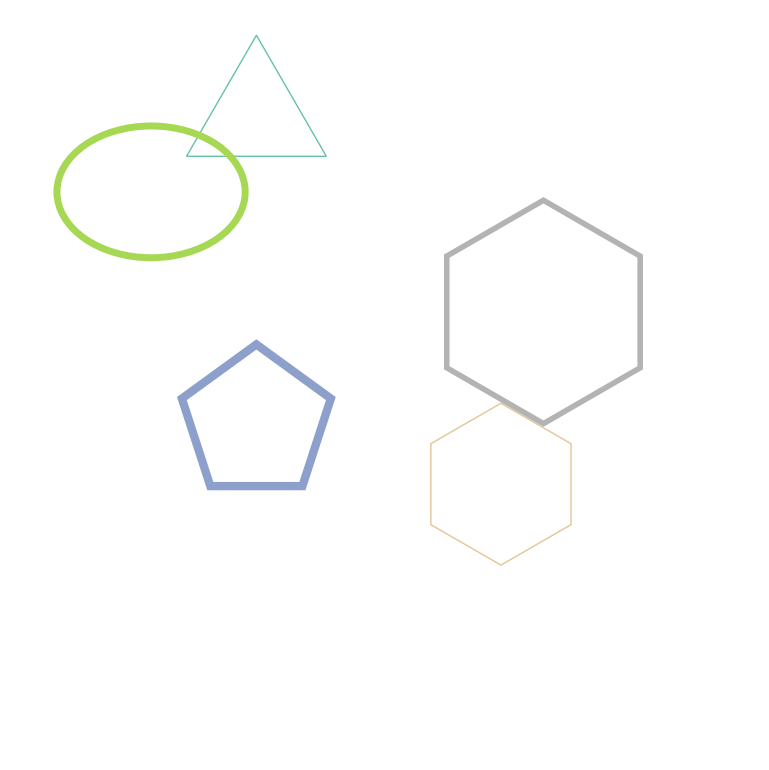[{"shape": "triangle", "thickness": 0.5, "radius": 0.52, "center": [0.333, 0.849]}, {"shape": "pentagon", "thickness": 3, "radius": 0.51, "center": [0.333, 0.451]}, {"shape": "oval", "thickness": 2.5, "radius": 0.61, "center": [0.196, 0.751]}, {"shape": "hexagon", "thickness": 0.5, "radius": 0.53, "center": [0.651, 0.371]}, {"shape": "hexagon", "thickness": 2, "radius": 0.73, "center": [0.706, 0.595]}]